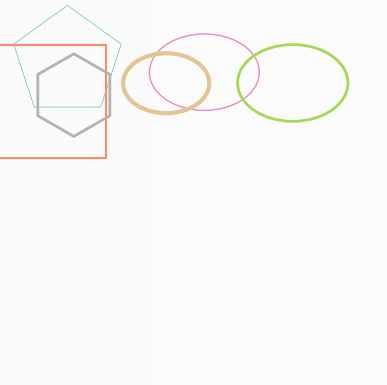[{"shape": "pentagon", "thickness": 0.5, "radius": 0.73, "center": [0.174, 0.84]}, {"shape": "square", "thickness": 1.5, "radius": 0.74, "center": [0.126, 0.736]}, {"shape": "oval", "thickness": 1, "radius": 0.71, "center": [0.527, 0.813]}, {"shape": "oval", "thickness": 2, "radius": 0.71, "center": [0.756, 0.784]}, {"shape": "oval", "thickness": 3, "radius": 0.56, "center": [0.429, 0.784]}, {"shape": "hexagon", "thickness": 2, "radius": 0.54, "center": [0.191, 0.753]}]